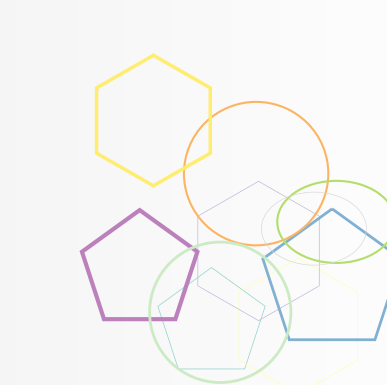[{"shape": "pentagon", "thickness": 0.5, "radius": 0.73, "center": [0.546, 0.159]}, {"shape": "hexagon", "thickness": 0.5, "radius": 0.88, "center": [0.77, 0.153]}, {"shape": "hexagon", "thickness": 0.5, "radius": 0.9, "center": [0.667, 0.348]}, {"shape": "pentagon", "thickness": 2, "radius": 0.94, "center": [0.857, 0.27]}, {"shape": "circle", "thickness": 1.5, "radius": 0.93, "center": [0.661, 0.549]}, {"shape": "oval", "thickness": 1.5, "radius": 0.76, "center": [0.868, 0.424]}, {"shape": "oval", "thickness": 0.5, "radius": 0.68, "center": [0.81, 0.406]}, {"shape": "pentagon", "thickness": 3, "radius": 0.78, "center": [0.36, 0.298]}, {"shape": "circle", "thickness": 2, "radius": 0.91, "center": [0.568, 0.189]}, {"shape": "hexagon", "thickness": 2.5, "radius": 0.85, "center": [0.396, 0.687]}]